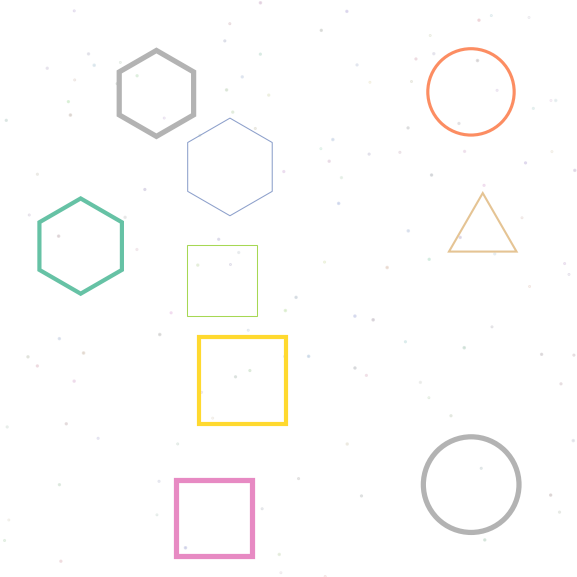[{"shape": "hexagon", "thickness": 2, "radius": 0.41, "center": [0.14, 0.573]}, {"shape": "circle", "thickness": 1.5, "radius": 0.37, "center": [0.816, 0.84]}, {"shape": "hexagon", "thickness": 0.5, "radius": 0.42, "center": [0.398, 0.71]}, {"shape": "square", "thickness": 2.5, "radius": 0.33, "center": [0.37, 0.102]}, {"shape": "square", "thickness": 0.5, "radius": 0.31, "center": [0.384, 0.514]}, {"shape": "square", "thickness": 2, "radius": 0.38, "center": [0.42, 0.341]}, {"shape": "triangle", "thickness": 1, "radius": 0.34, "center": [0.836, 0.597]}, {"shape": "hexagon", "thickness": 2.5, "radius": 0.37, "center": [0.271, 0.837]}, {"shape": "circle", "thickness": 2.5, "radius": 0.41, "center": [0.816, 0.16]}]